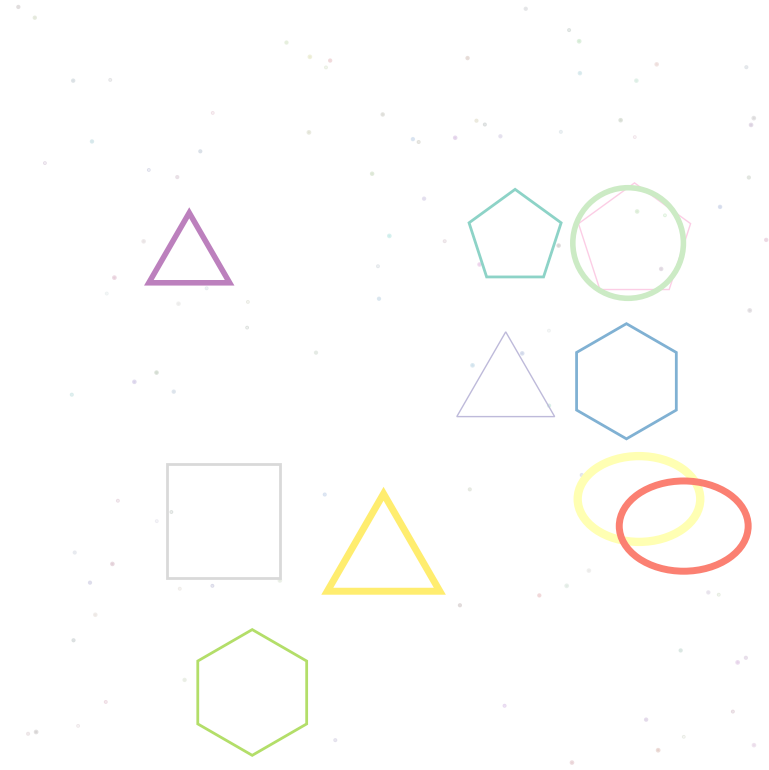[{"shape": "pentagon", "thickness": 1, "radius": 0.31, "center": [0.669, 0.691]}, {"shape": "oval", "thickness": 3, "radius": 0.4, "center": [0.83, 0.352]}, {"shape": "triangle", "thickness": 0.5, "radius": 0.37, "center": [0.657, 0.496]}, {"shape": "oval", "thickness": 2.5, "radius": 0.42, "center": [0.888, 0.317]}, {"shape": "hexagon", "thickness": 1, "radius": 0.37, "center": [0.814, 0.505]}, {"shape": "hexagon", "thickness": 1, "radius": 0.41, "center": [0.328, 0.101]}, {"shape": "pentagon", "thickness": 0.5, "radius": 0.38, "center": [0.824, 0.686]}, {"shape": "square", "thickness": 1, "radius": 0.37, "center": [0.29, 0.323]}, {"shape": "triangle", "thickness": 2, "radius": 0.3, "center": [0.246, 0.663]}, {"shape": "circle", "thickness": 2, "radius": 0.36, "center": [0.816, 0.684]}, {"shape": "triangle", "thickness": 2.5, "radius": 0.42, "center": [0.498, 0.274]}]